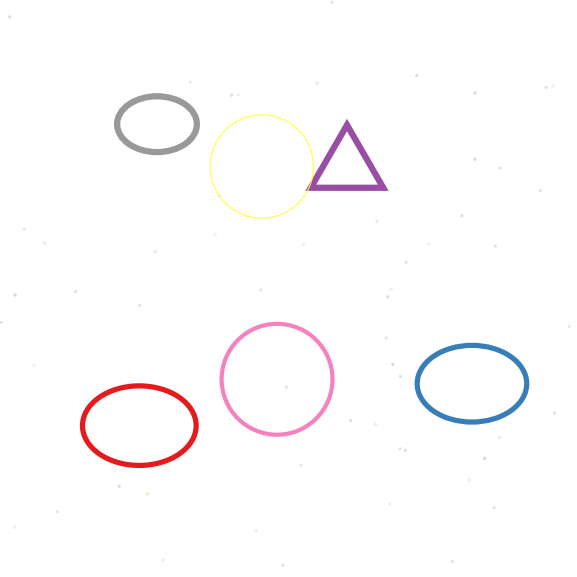[{"shape": "oval", "thickness": 2.5, "radius": 0.49, "center": [0.241, 0.262]}, {"shape": "oval", "thickness": 2.5, "radius": 0.47, "center": [0.817, 0.335]}, {"shape": "triangle", "thickness": 3, "radius": 0.36, "center": [0.601, 0.71]}, {"shape": "circle", "thickness": 0.5, "radius": 0.45, "center": [0.454, 0.711]}, {"shape": "circle", "thickness": 2, "radius": 0.48, "center": [0.48, 0.342]}, {"shape": "oval", "thickness": 3, "radius": 0.35, "center": [0.272, 0.784]}]